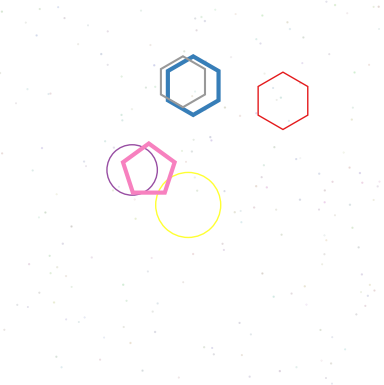[{"shape": "hexagon", "thickness": 1, "radius": 0.37, "center": [0.735, 0.738]}, {"shape": "hexagon", "thickness": 3, "radius": 0.38, "center": [0.502, 0.778]}, {"shape": "circle", "thickness": 1, "radius": 0.33, "center": [0.343, 0.559]}, {"shape": "circle", "thickness": 1, "radius": 0.42, "center": [0.489, 0.468]}, {"shape": "pentagon", "thickness": 3, "radius": 0.35, "center": [0.387, 0.557]}, {"shape": "hexagon", "thickness": 1.5, "radius": 0.33, "center": [0.475, 0.788]}]